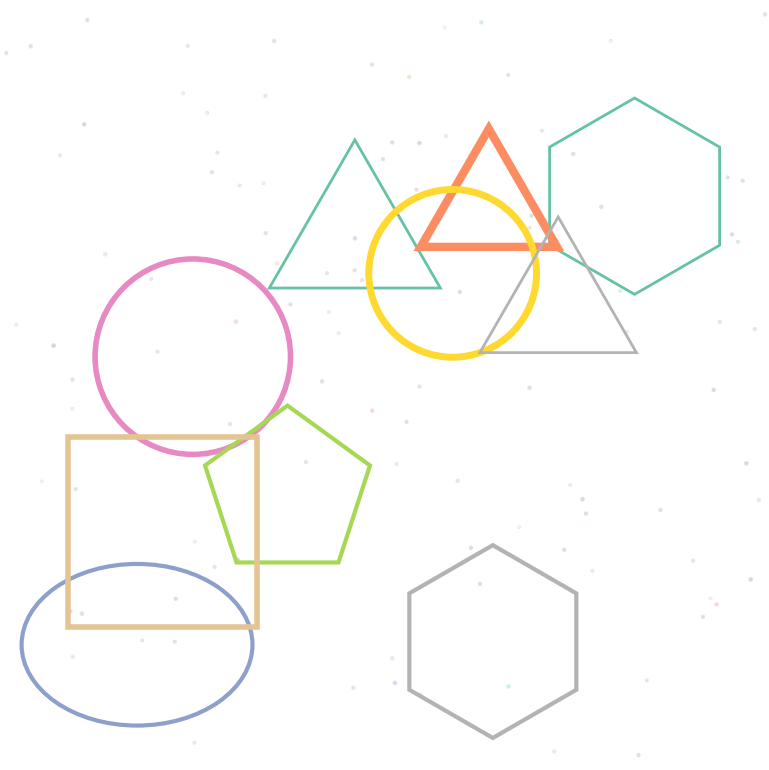[{"shape": "triangle", "thickness": 1, "radius": 0.64, "center": [0.461, 0.69]}, {"shape": "hexagon", "thickness": 1, "radius": 0.64, "center": [0.824, 0.745]}, {"shape": "triangle", "thickness": 3, "radius": 0.51, "center": [0.635, 0.73]}, {"shape": "oval", "thickness": 1.5, "radius": 0.75, "center": [0.178, 0.163]}, {"shape": "circle", "thickness": 2, "radius": 0.63, "center": [0.25, 0.537]}, {"shape": "pentagon", "thickness": 1.5, "radius": 0.56, "center": [0.373, 0.361]}, {"shape": "circle", "thickness": 2.5, "radius": 0.54, "center": [0.588, 0.645]}, {"shape": "square", "thickness": 2, "radius": 0.62, "center": [0.211, 0.309]}, {"shape": "hexagon", "thickness": 1.5, "radius": 0.63, "center": [0.64, 0.167]}, {"shape": "triangle", "thickness": 1, "radius": 0.59, "center": [0.725, 0.601]}]